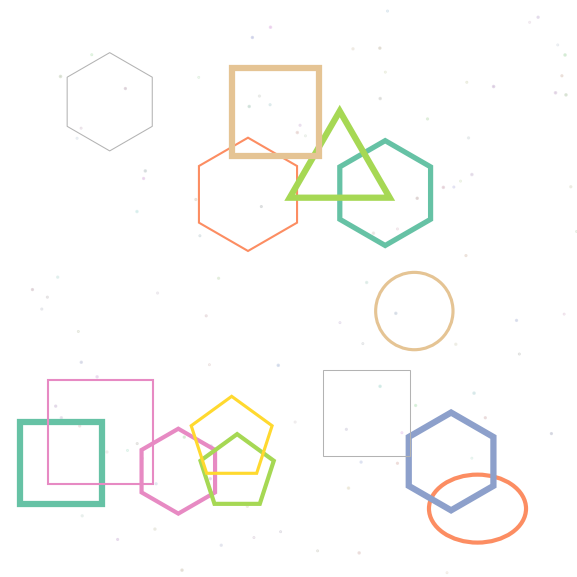[{"shape": "square", "thickness": 3, "radius": 0.36, "center": [0.106, 0.197]}, {"shape": "hexagon", "thickness": 2.5, "radius": 0.45, "center": [0.667, 0.665]}, {"shape": "oval", "thickness": 2, "radius": 0.42, "center": [0.827, 0.118]}, {"shape": "hexagon", "thickness": 1, "radius": 0.49, "center": [0.429, 0.663]}, {"shape": "hexagon", "thickness": 3, "radius": 0.42, "center": [0.781, 0.2]}, {"shape": "square", "thickness": 1, "radius": 0.45, "center": [0.174, 0.251]}, {"shape": "hexagon", "thickness": 2, "radius": 0.37, "center": [0.309, 0.183]}, {"shape": "pentagon", "thickness": 2, "radius": 0.33, "center": [0.411, 0.181]}, {"shape": "triangle", "thickness": 3, "radius": 0.5, "center": [0.588, 0.707]}, {"shape": "pentagon", "thickness": 1.5, "radius": 0.37, "center": [0.401, 0.239]}, {"shape": "circle", "thickness": 1.5, "radius": 0.33, "center": [0.717, 0.461]}, {"shape": "square", "thickness": 3, "radius": 0.38, "center": [0.477, 0.805]}, {"shape": "hexagon", "thickness": 0.5, "radius": 0.43, "center": [0.19, 0.823]}, {"shape": "square", "thickness": 0.5, "radius": 0.38, "center": [0.635, 0.284]}]